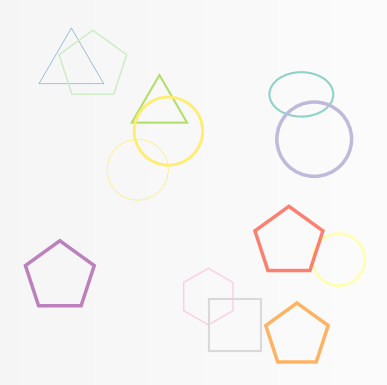[{"shape": "oval", "thickness": 1.5, "radius": 0.41, "center": [0.778, 0.755]}, {"shape": "circle", "thickness": 2, "radius": 0.34, "center": [0.874, 0.326]}, {"shape": "circle", "thickness": 2.5, "radius": 0.48, "center": [0.811, 0.638]}, {"shape": "pentagon", "thickness": 2.5, "radius": 0.46, "center": [0.746, 0.372]}, {"shape": "triangle", "thickness": 0.5, "radius": 0.48, "center": [0.184, 0.831]}, {"shape": "pentagon", "thickness": 2.5, "radius": 0.42, "center": [0.766, 0.128]}, {"shape": "triangle", "thickness": 1.5, "radius": 0.41, "center": [0.411, 0.723]}, {"shape": "hexagon", "thickness": 1, "radius": 0.37, "center": [0.538, 0.23]}, {"shape": "square", "thickness": 1.5, "radius": 0.34, "center": [0.606, 0.156]}, {"shape": "pentagon", "thickness": 2.5, "radius": 0.47, "center": [0.154, 0.281]}, {"shape": "pentagon", "thickness": 1, "radius": 0.46, "center": [0.24, 0.829]}, {"shape": "circle", "thickness": 2, "radius": 0.44, "center": [0.435, 0.659]}, {"shape": "circle", "thickness": 0.5, "radius": 0.39, "center": [0.355, 0.559]}]